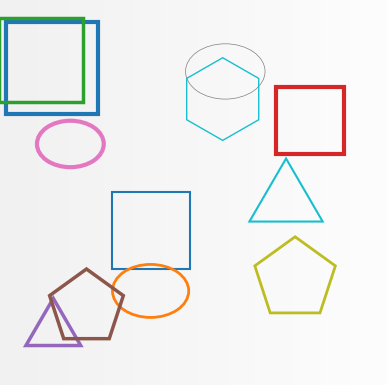[{"shape": "square", "thickness": 3, "radius": 0.6, "center": [0.134, 0.823]}, {"shape": "square", "thickness": 1.5, "radius": 0.5, "center": [0.39, 0.402]}, {"shape": "oval", "thickness": 2, "radius": 0.49, "center": [0.389, 0.244]}, {"shape": "square", "thickness": 2.5, "radius": 0.54, "center": [0.107, 0.844]}, {"shape": "square", "thickness": 3, "radius": 0.44, "center": [0.8, 0.688]}, {"shape": "triangle", "thickness": 2.5, "radius": 0.41, "center": [0.138, 0.143]}, {"shape": "pentagon", "thickness": 2.5, "radius": 0.5, "center": [0.223, 0.201]}, {"shape": "oval", "thickness": 3, "radius": 0.43, "center": [0.182, 0.626]}, {"shape": "oval", "thickness": 0.5, "radius": 0.51, "center": [0.581, 0.814]}, {"shape": "pentagon", "thickness": 2, "radius": 0.55, "center": [0.762, 0.276]}, {"shape": "triangle", "thickness": 1.5, "radius": 0.55, "center": [0.738, 0.479]}, {"shape": "hexagon", "thickness": 1, "radius": 0.54, "center": [0.575, 0.743]}]